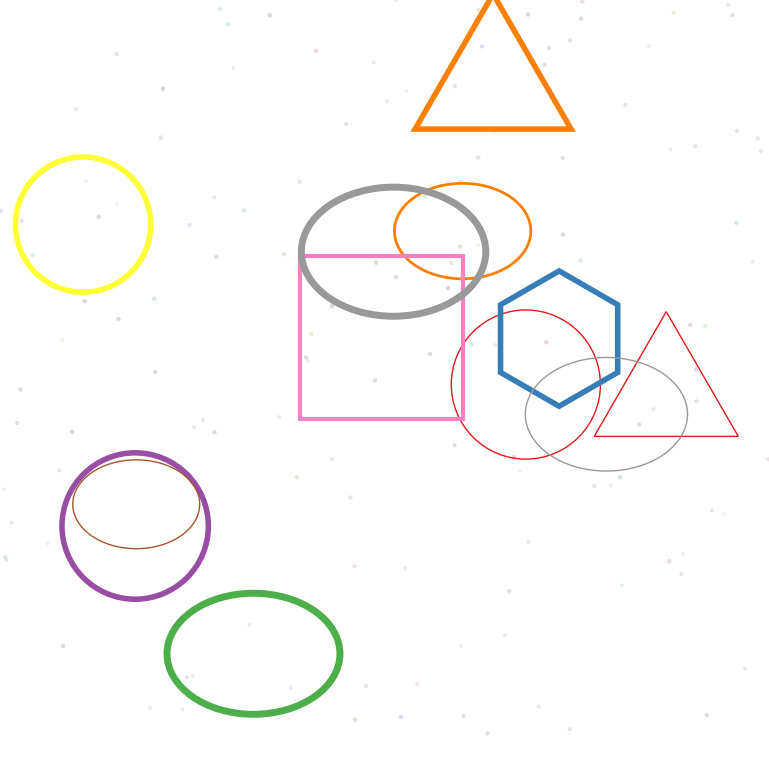[{"shape": "triangle", "thickness": 0.5, "radius": 0.54, "center": [0.865, 0.487]}, {"shape": "circle", "thickness": 0.5, "radius": 0.48, "center": [0.683, 0.501]}, {"shape": "hexagon", "thickness": 2, "radius": 0.44, "center": [0.726, 0.56]}, {"shape": "oval", "thickness": 2.5, "radius": 0.56, "center": [0.329, 0.151]}, {"shape": "circle", "thickness": 2, "radius": 0.48, "center": [0.176, 0.317]}, {"shape": "triangle", "thickness": 2, "radius": 0.58, "center": [0.64, 0.891]}, {"shape": "oval", "thickness": 1, "radius": 0.44, "center": [0.601, 0.7]}, {"shape": "circle", "thickness": 2, "radius": 0.44, "center": [0.108, 0.708]}, {"shape": "oval", "thickness": 0.5, "radius": 0.41, "center": [0.177, 0.345]}, {"shape": "square", "thickness": 1.5, "radius": 0.53, "center": [0.495, 0.562]}, {"shape": "oval", "thickness": 2.5, "radius": 0.6, "center": [0.511, 0.673]}, {"shape": "oval", "thickness": 0.5, "radius": 0.53, "center": [0.788, 0.462]}]